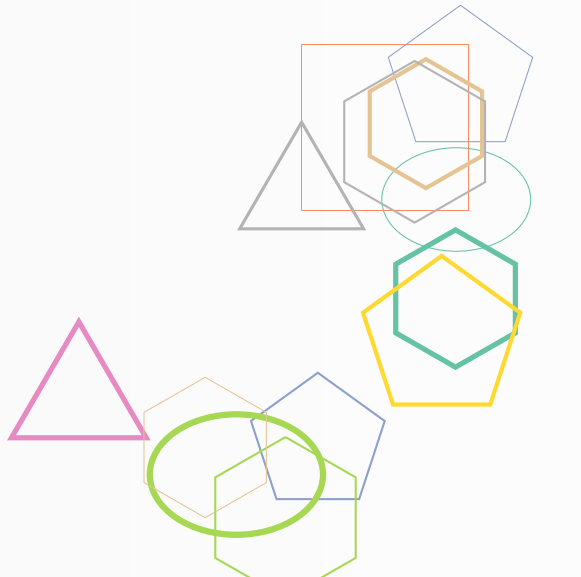[{"shape": "oval", "thickness": 0.5, "radius": 0.64, "center": [0.785, 0.654]}, {"shape": "hexagon", "thickness": 2.5, "radius": 0.59, "center": [0.784, 0.482]}, {"shape": "square", "thickness": 0.5, "radius": 0.72, "center": [0.661, 0.779]}, {"shape": "pentagon", "thickness": 0.5, "radius": 0.65, "center": [0.792, 0.859]}, {"shape": "pentagon", "thickness": 1, "radius": 0.6, "center": [0.547, 0.233]}, {"shape": "triangle", "thickness": 2.5, "radius": 0.67, "center": [0.136, 0.308]}, {"shape": "oval", "thickness": 3, "radius": 0.74, "center": [0.407, 0.177]}, {"shape": "hexagon", "thickness": 1, "radius": 0.7, "center": [0.491, 0.103]}, {"shape": "pentagon", "thickness": 2, "radius": 0.71, "center": [0.76, 0.414]}, {"shape": "hexagon", "thickness": 2, "radius": 0.56, "center": [0.733, 0.785]}, {"shape": "hexagon", "thickness": 0.5, "radius": 0.61, "center": [0.353, 0.224]}, {"shape": "triangle", "thickness": 1.5, "radius": 0.62, "center": [0.519, 0.664]}, {"shape": "hexagon", "thickness": 1, "radius": 0.7, "center": [0.713, 0.754]}]